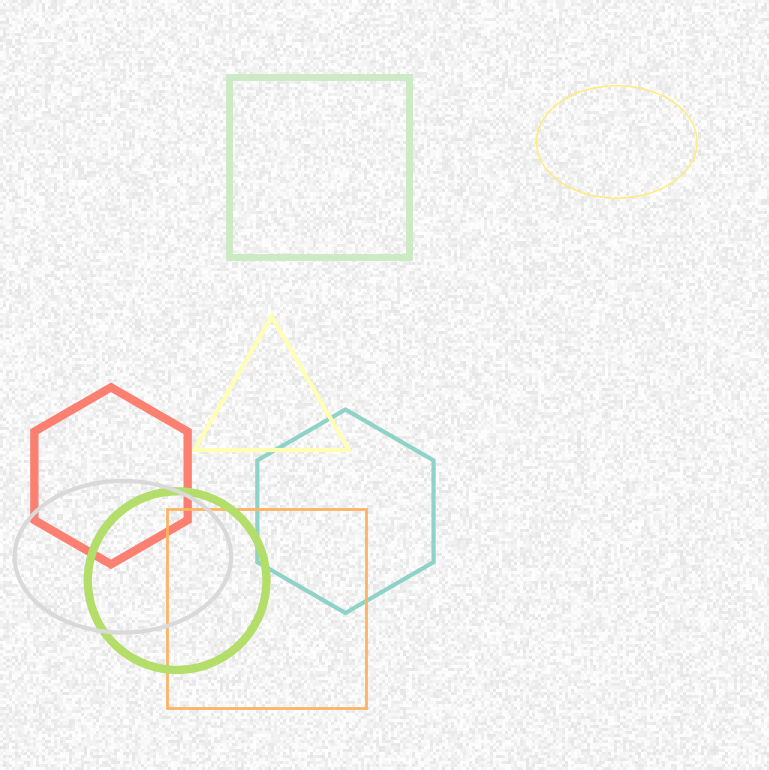[{"shape": "hexagon", "thickness": 1.5, "radius": 0.66, "center": [0.449, 0.336]}, {"shape": "triangle", "thickness": 1.5, "radius": 0.58, "center": [0.353, 0.473]}, {"shape": "hexagon", "thickness": 3, "radius": 0.57, "center": [0.144, 0.382]}, {"shape": "square", "thickness": 1, "radius": 0.65, "center": [0.346, 0.21]}, {"shape": "circle", "thickness": 3, "radius": 0.58, "center": [0.23, 0.246]}, {"shape": "oval", "thickness": 1.5, "radius": 0.7, "center": [0.16, 0.277]}, {"shape": "square", "thickness": 2.5, "radius": 0.58, "center": [0.414, 0.783]}, {"shape": "oval", "thickness": 0.5, "radius": 0.52, "center": [0.801, 0.816]}]